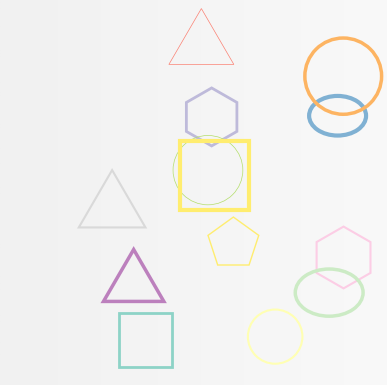[{"shape": "square", "thickness": 2, "radius": 0.35, "center": [0.375, 0.117]}, {"shape": "circle", "thickness": 1.5, "radius": 0.35, "center": [0.71, 0.126]}, {"shape": "hexagon", "thickness": 2, "radius": 0.38, "center": [0.546, 0.696]}, {"shape": "triangle", "thickness": 0.5, "radius": 0.48, "center": [0.52, 0.881]}, {"shape": "oval", "thickness": 3, "radius": 0.37, "center": [0.871, 0.699]}, {"shape": "circle", "thickness": 2.5, "radius": 0.5, "center": [0.886, 0.802]}, {"shape": "circle", "thickness": 0.5, "radius": 0.45, "center": [0.537, 0.558]}, {"shape": "hexagon", "thickness": 1.5, "radius": 0.4, "center": [0.887, 0.331]}, {"shape": "triangle", "thickness": 1.5, "radius": 0.5, "center": [0.289, 0.459]}, {"shape": "triangle", "thickness": 2.5, "radius": 0.45, "center": [0.345, 0.262]}, {"shape": "oval", "thickness": 2.5, "radius": 0.44, "center": [0.849, 0.24]}, {"shape": "square", "thickness": 3, "radius": 0.45, "center": [0.554, 0.545]}, {"shape": "pentagon", "thickness": 1, "radius": 0.34, "center": [0.602, 0.367]}]